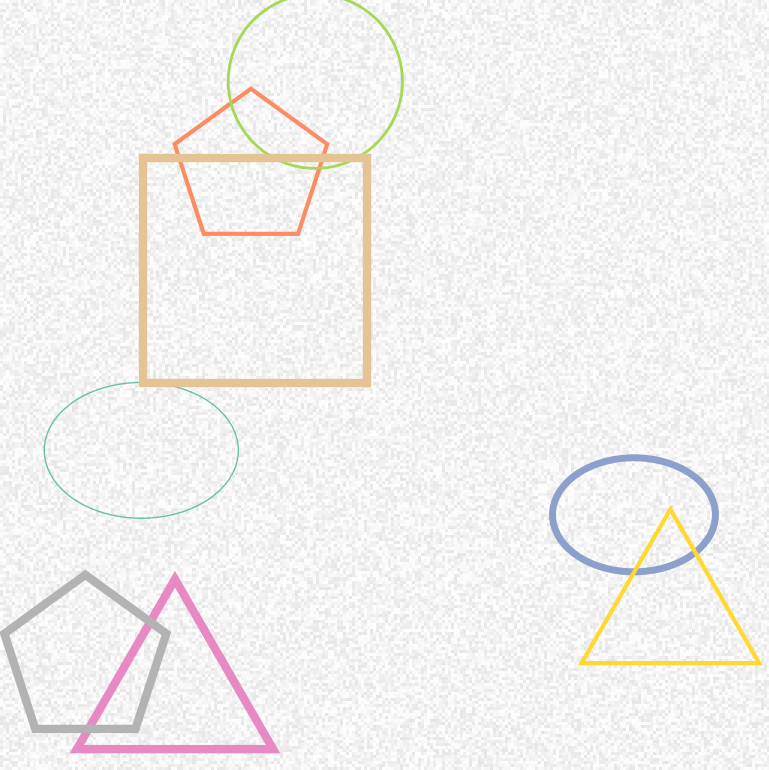[{"shape": "oval", "thickness": 0.5, "radius": 0.63, "center": [0.184, 0.415]}, {"shape": "pentagon", "thickness": 1.5, "radius": 0.52, "center": [0.326, 0.781]}, {"shape": "oval", "thickness": 2.5, "radius": 0.53, "center": [0.823, 0.331]}, {"shape": "triangle", "thickness": 3, "radius": 0.74, "center": [0.227, 0.101]}, {"shape": "circle", "thickness": 1, "radius": 0.57, "center": [0.41, 0.894]}, {"shape": "triangle", "thickness": 1.5, "radius": 0.67, "center": [0.871, 0.205]}, {"shape": "square", "thickness": 3, "radius": 0.73, "center": [0.331, 0.648]}, {"shape": "pentagon", "thickness": 3, "radius": 0.55, "center": [0.111, 0.143]}]